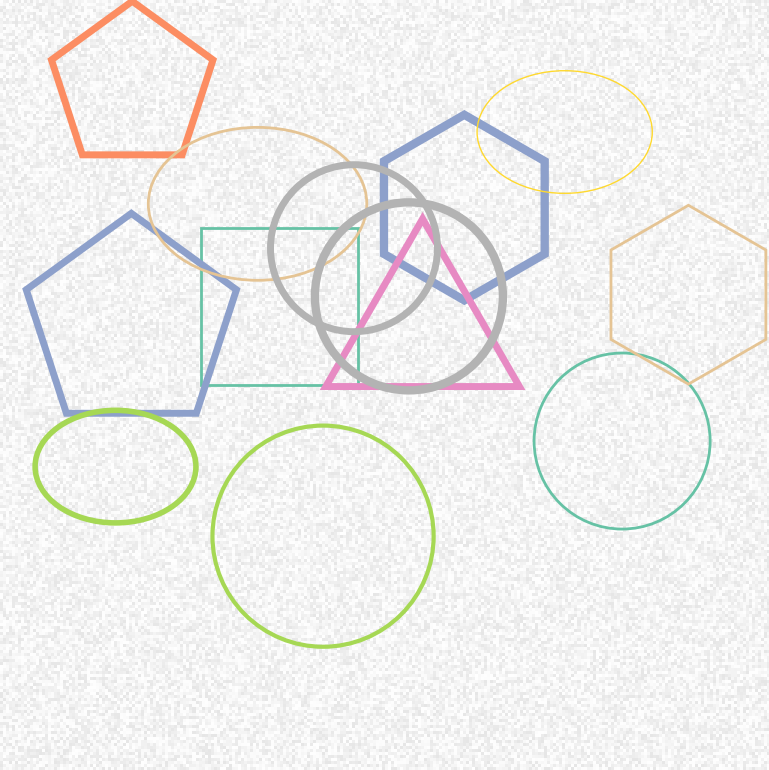[{"shape": "circle", "thickness": 1, "radius": 0.57, "center": [0.808, 0.427]}, {"shape": "square", "thickness": 1, "radius": 0.51, "center": [0.363, 0.602]}, {"shape": "pentagon", "thickness": 2.5, "radius": 0.55, "center": [0.172, 0.888]}, {"shape": "pentagon", "thickness": 2.5, "radius": 0.72, "center": [0.171, 0.579]}, {"shape": "hexagon", "thickness": 3, "radius": 0.6, "center": [0.603, 0.73]}, {"shape": "triangle", "thickness": 2.5, "radius": 0.73, "center": [0.549, 0.571]}, {"shape": "oval", "thickness": 2, "radius": 0.52, "center": [0.15, 0.394]}, {"shape": "circle", "thickness": 1.5, "radius": 0.72, "center": [0.42, 0.304]}, {"shape": "oval", "thickness": 0.5, "radius": 0.57, "center": [0.733, 0.829]}, {"shape": "oval", "thickness": 1, "radius": 0.71, "center": [0.334, 0.735]}, {"shape": "hexagon", "thickness": 1, "radius": 0.58, "center": [0.894, 0.617]}, {"shape": "circle", "thickness": 3, "radius": 0.61, "center": [0.531, 0.615]}, {"shape": "circle", "thickness": 2.5, "radius": 0.54, "center": [0.46, 0.678]}]